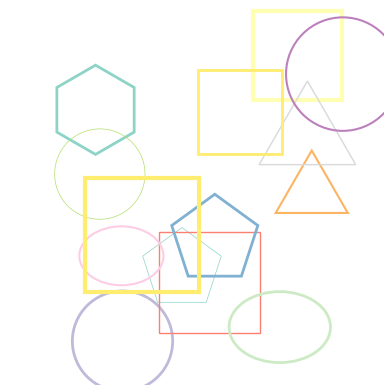[{"shape": "hexagon", "thickness": 2, "radius": 0.58, "center": [0.248, 0.715]}, {"shape": "pentagon", "thickness": 0.5, "radius": 0.54, "center": [0.473, 0.302]}, {"shape": "square", "thickness": 3, "radius": 0.58, "center": [0.773, 0.857]}, {"shape": "circle", "thickness": 2, "radius": 0.65, "center": [0.318, 0.114]}, {"shape": "square", "thickness": 1, "radius": 0.65, "center": [0.544, 0.267]}, {"shape": "pentagon", "thickness": 2, "radius": 0.59, "center": [0.558, 0.378]}, {"shape": "triangle", "thickness": 1.5, "radius": 0.54, "center": [0.81, 0.501]}, {"shape": "circle", "thickness": 0.5, "radius": 0.59, "center": [0.259, 0.548]}, {"shape": "oval", "thickness": 1.5, "radius": 0.55, "center": [0.315, 0.336]}, {"shape": "triangle", "thickness": 1, "radius": 0.72, "center": [0.798, 0.645]}, {"shape": "circle", "thickness": 1.5, "radius": 0.74, "center": [0.89, 0.808]}, {"shape": "oval", "thickness": 2, "radius": 0.66, "center": [0.727, 0.15]}, {"shape": "square", "thickness": 3, "radius": 0.74, "center": [0.369, 0.39]}, {"shape": "square", "thickness": 2, "radius": 0.55, "center": [0.624, 0.709]}]